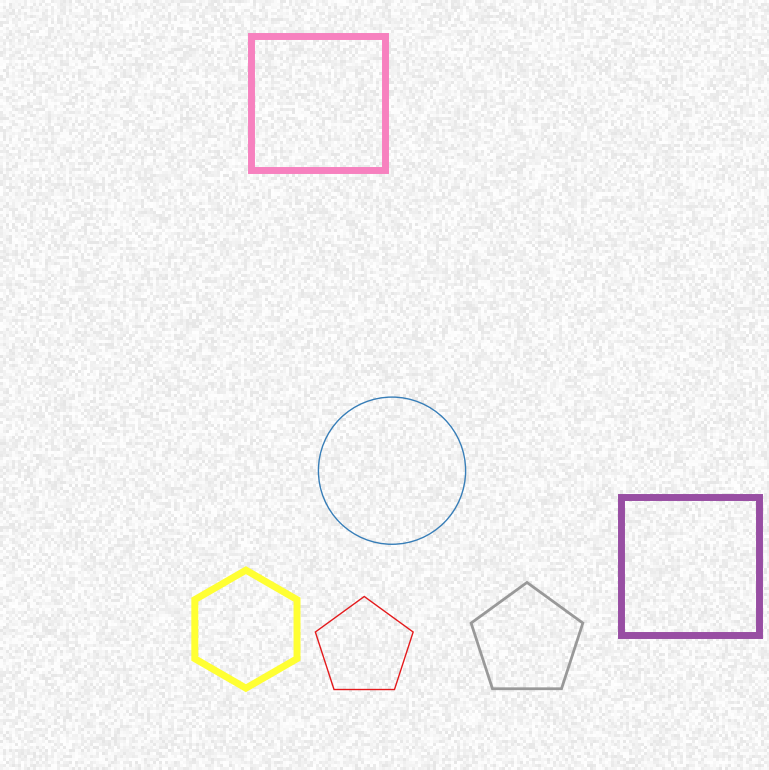[{"shape": "pentagon", "thickness": 0.5, "radius": 0.33, "center": [0.473, 0.159]}, {"shape": "circle", "thickness": 0.5, "radius": 0.48, "center": [0.509, 0.389]}, {"shape": "square", "thickness": 2.5, "radius": 0.45, "center": [0.896, 0.265]}, {"shape": "hexagon", "thickness": 2.5, "radius": 0.38, "center": [0.319, 0.183]}, {"shape": "square", "thickness": 2.5, "radius": 0.44, "center": [0.413, 0.866]}, {"shape": "pentagon", "thickness": 1, "radius": 0.38, "center": [0.684, 0.167]}]